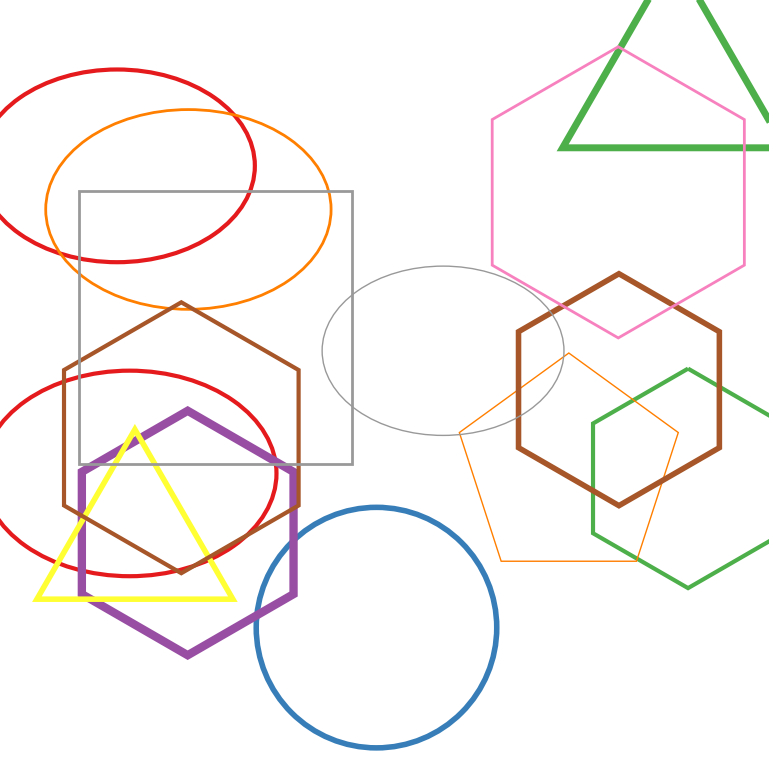[{"shape": "oval", "thickness": 1.5, "radius": 0.89, "center": [0.152, 0.785]}, {"shape": "oval", "thickness": 1.5, "radius": 0.95, "center": [0.168, 0.385]}, {"shape": "circle", "thickness": 2, "radius": 0.78, "center": [0.489, 0.185]}, {"shape": "triangle", "thickness": 2.5, "radius": 0.83, "center": [0.875, 0.891]}, {"shape": "hexagon", "thickness": 1.5, "radius": 0.71, "center": [0.894, 0.379]}, {"shape": "hexagon", "thickness": 3, "radius": 0.79, "center": [0.244, 0.308]}, {"shape": "oval", "thickness": 1, "radius": 0.93, "center": [0.245, 0.728]}, {"shape": "pentagon", "thickness": 0.5, "radius": 0.75, "center": [0.739, 0.392]}, {"shape": "triangle", "thickness": 2, "radius": 0.73, "center": [0.175, 0.295]}, {"shape": "hexagon", "thickness": 2, "radius": 0.75, "center": [0.804, 0.494]}, {"shape": "hexagon", "thickness": 1.5, "radius": 0.88, "center": [0.235, 0.431]}, {"shape": "hexagon", "thickness": 1, "radius": 0.95, "center": [0.803, 0.75]}, {"shape": "square", "thickness": 1, "radius": 0.89, "center": [0.28, 0.575]}, {"shape": "oval", "thickness": 0.5, "radius": 0.79, "center": [0.575, 0.544]}]